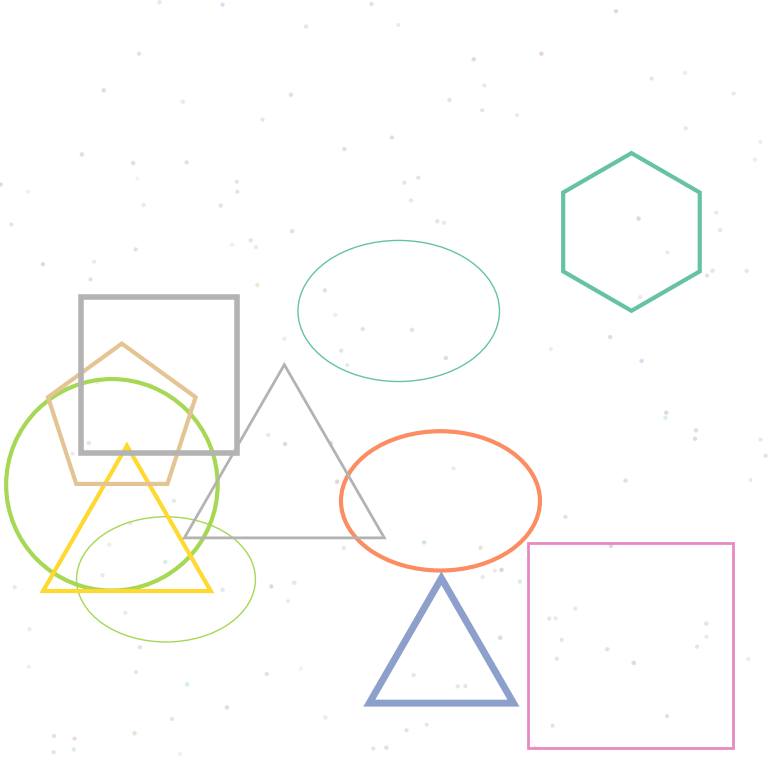[{"shape": "hexagon", "thickness": 1.5, "radius": 0.51, "center": [0.82, 0.699]}, {"shape": "oval", "thickness": 0.5, "radius": 0.65, "center": [0.518, 0.596]}, {"shape": "oval", "thickness": 1.5, "radius": 0.65, "center": [0.572, 0.35]}, {"shape": "triangle", "thickness": 2.5, "radius": 0.54, "center": [0.573, 0.141]}, {"shape": "square", "thickness": 1, "radius": 0.67, "center": [0.819, 0.162]}, {"shape": "oval", "thickness": 0.5, "radius": 0.58, "center": [0.216, 0.248]}, {"shape": "circle", "thickness": 1.5, "radius": 0.69, "center": [0.145, 0.37]}, {"shape": "triangle", "thickness": 1.5, "radius": 0.63, "center": [0.165, 0.295]}, {"shape": "pentagon", "thickness": 1.5, "radius": 0.5, "center": [0.158, 0.453]}, {"shape": "triangle", "thickness": 1, "radius": 0.75, "center": [0.369, 0.376]}, {"shape": "square", "thickness": 2, "radius": 0.51, "center": [0.207, 0.513]}]